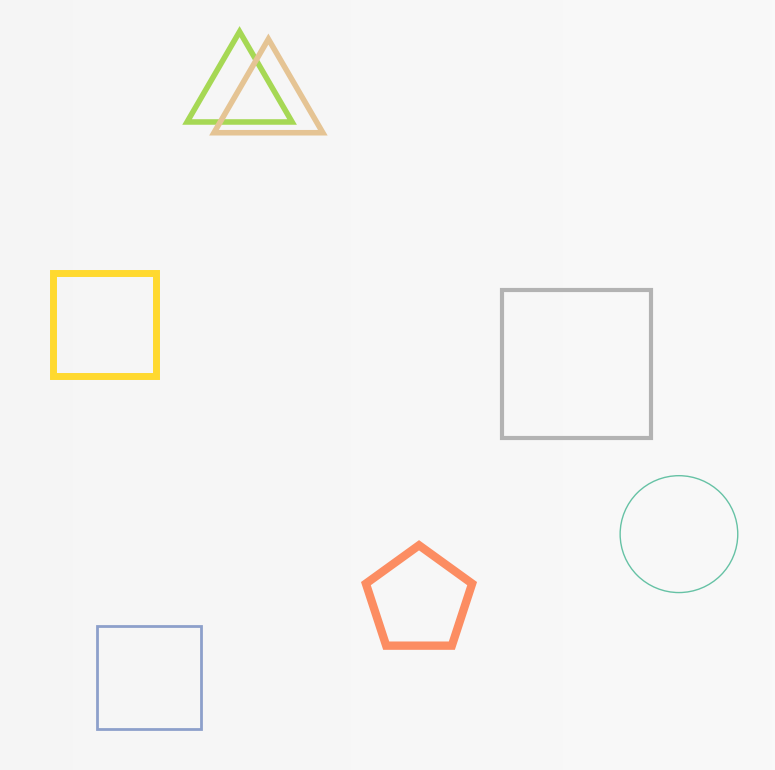[{"shape": "circle", "thickness": 0.5, "radius": 0.38, "center": [0.876, 0.306]}, {"shape": "pentagon", "thickness": 3, "radius": 0.36, "center": [0.541, 0.22]}, {"shape": "square", "thickness": 1, "radius": 0.34, "center": [0.192, 0.12]}, {"shape": "triangle", "thickness": 2, "radius": 0.39, "center": [0.309, 0.881]}, {"shape": "square", "thickness": 2.5, "radius": 0.33, "center": [0.135, 0.578]}, {"shape": "triangle", "thickness": 2, "radius": 0.41, "center": [0.346, 0.868]}, {"shape": "square", "thickness": 1.5, "radius": 0.48, "center": [0.744, 0.528]}]